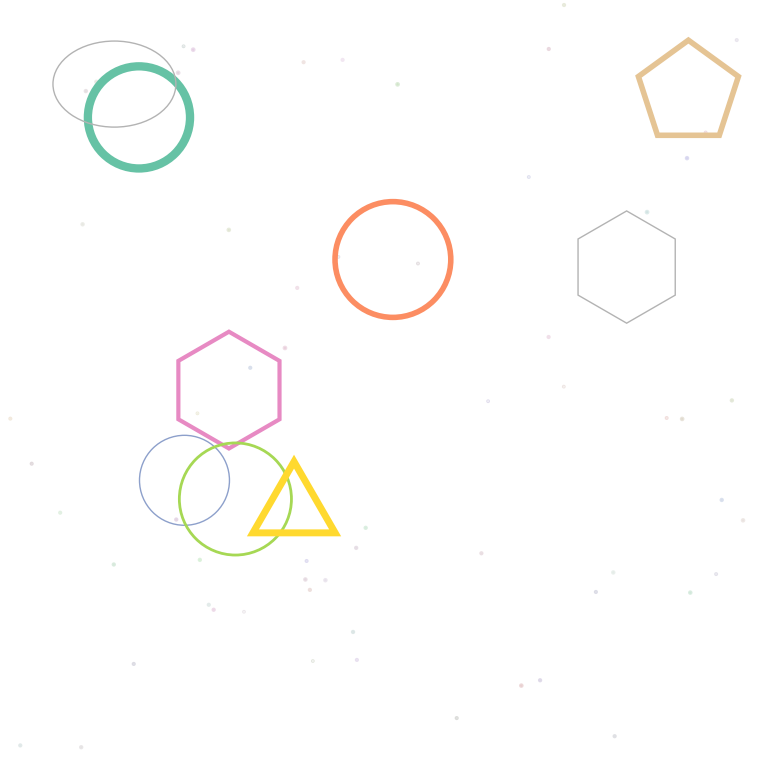[{"shape": "circle", "thickness": 3, "radius": 0.33, "center": [0.18, 0.848]}, {"shape": "circle", "thickness": 2, "radius": 0.38, "center": [0.51, 0.663]}, {"shape": "circle", "thickness": 0.5, "radius": 0.29, "center": [0.24, 0.376]}, {"shape": "hexagon", "thickness": 1.5, "radius": 0.38, "center": [0.297, 0.493]}, {"shape": "circle", "thickness": 1, "radius": 0.36, "center": [0.306, 0.352]}, {"shape": "triangle", "thickness": 2.5, "radius": 0.31, "center": [0.382, 0.339]}, {"shape": "pentagon", "thickness": 2, "radius": 0.34, "center": [0.894, 0.88]}, {"shape": "oval", "thickness": 0.5, "radius": 0.4, "center": [0.149, 0.891]}, {"shape": "hexagon", "thickness": 0.5, "radius": 0.36, "center": [0.814, 0.653]}]